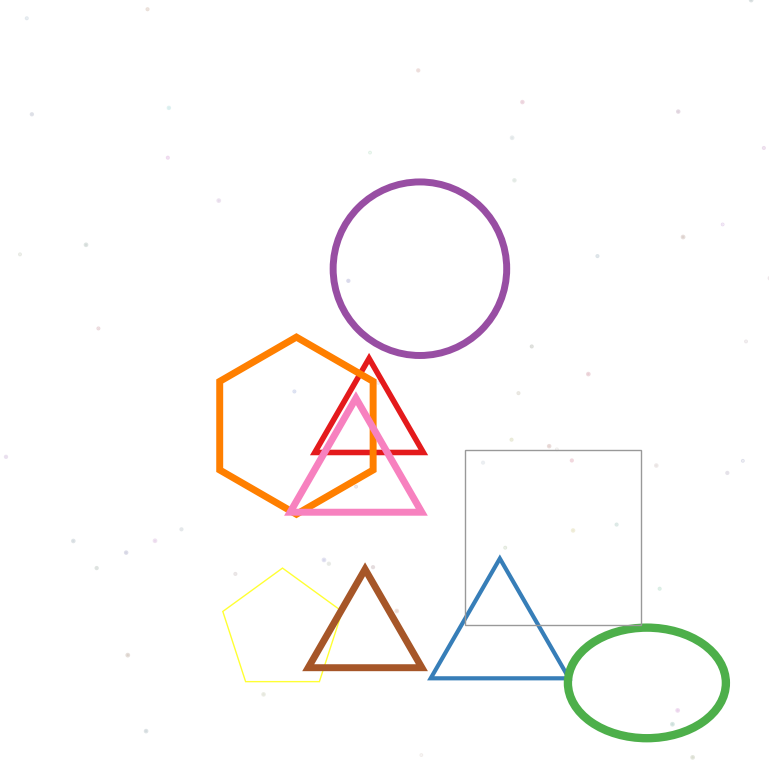[{"shape": "triangle", "thickness": 2, "radius": 0.41, "center": [0.479, 0.453]}, {"shape": "triangle", "thickness": 1.5, "radius": 0.52, "center": [0.649, 0.171]}, {"shape": "oval", "thickness": 3, "radius": 0.51, "center": [0.84, 0.113]}, {"shape": "circle", "thickness": 2.5, "radius": 0.56, "center": [0.545, 0.651]}, {"shape": "hexagon", "thickness": 2.5, "radius": 0.58, "center": [0.385, 0.447]}, {"shape": "pentagon", "thickness": 0.5, "radius": 0.41, "center": [0.367, 0.181]}, {"shape": "triangle", "thickness": 2.5, "radius": 0.43, "center": [0.474, 0.175]}, {"shape": "triangle", "thickness": 2.5, "radius": 0.49, "center": [0.462, 0.384]}, {"shape": "square", "thickness": 0.5, "radius": 0.57, "center": [0.718, 0.302]}]